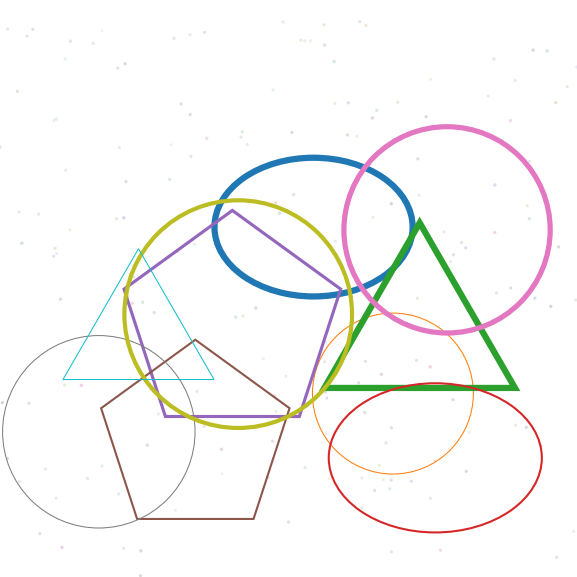[{"shape": "oval", "thickness": 3, "radius": 0.86, "center": [0.543, 0.606]}, {"shape": "circle", "thickness": 0.5, "radius": 0.7, "center": [0.68, 0.318]}, {"shape": "triangle", "thickness": 3, "radius": 0.95, "center": [0.727, 0.423]}, {"shape": "oval", "thickness": 1, "radius": 0.92, "center": [0.754, 0.206]}, {"shape": "pentagon", "thickness": 1.5, "radius": 0.99, "center": [0.402, 0.438]}, {"shape": "pentagon", "thickness": 1, "radius": 0.86, "center": [0.338, 0.239]}, {"shape": "circle", "thickness": 2.5, "radius": 0.89, "center": [0.774, 0.601]}, {"shape": "circle", "thickness": 0.5, "radius": 0.83, "center": [0.171, 0.251]}, {"shape": "circle", "thickness": 2, "radius": 0.99, "center": [0.412, 0.455]}, {"shape": "triangle", "thickness": 0.5, "radius": 0.76, "center": [0.24, 0.417]}]